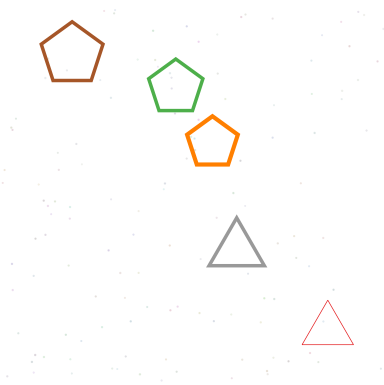[{"shape": "triangle", "thickness": 0.5, "radius": 0.39, "center": [0.851, 0.143]}, {"shape": "pentagon", "thickness": 2.5, "radius": 0.37, "center": [0.457, 0.773]}, {"shape": "pentagon", "thickness": 3, "radius": 0.35, "center": [0.552, 0.629]}, {"shape": "pentagon", "thickness": 2.5, "radius": 0.42, "center": [0.187, 0.859]}, {"shape": "triangle", "thickness": 2.5, "radius": 0.41, "center": [0.615, 0.351]}]